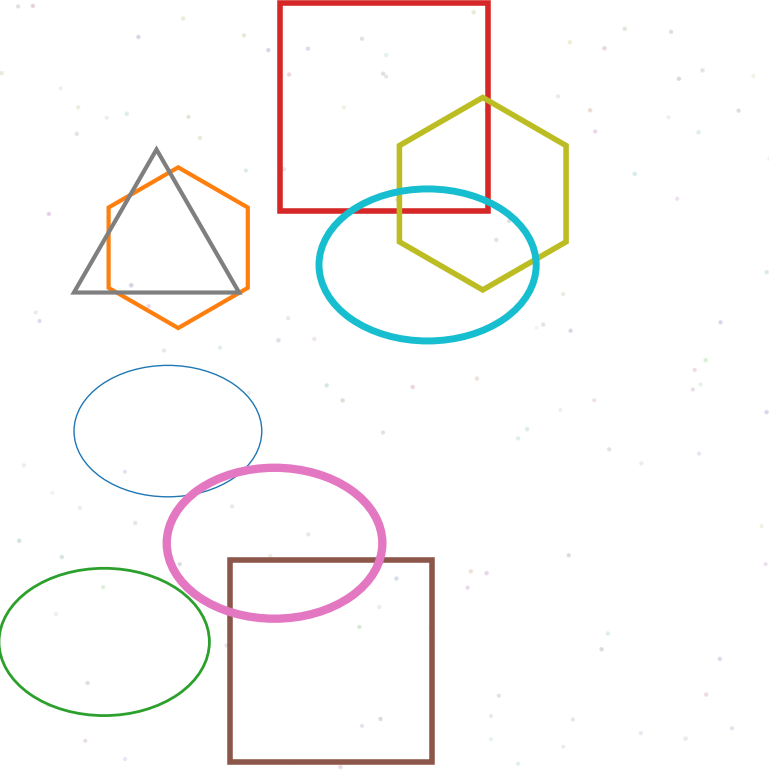[{"shape": "oval", "thickness": 0.5, "radius": 0.61, "center": [0.218, 0.44]}, {"shape": "hexagon", "thickness": 1.5, "radius": 0.52, "center": [0.231, 0.678]}, {"shape": "oval", "thickness": 1, "radius": 0.68, "center": [0.135, 0.166]}, {"shape": "square", "thickness": 2, "radius": 0.68, "center": [0.498, 0.861]}, {"shape": "square", "thickness": 2, "radius": 0.66, "center": [0.43, 0.142]}, {"shape": "oval", "thickness": 3, "radius": 0.7, "center": [0.357, 0.295]}, {"shape": "triangle", "thickness": 1.5, "radius": 0.62, "center": [0.203, 0.682]}, {"shape": "hexagon", "thickness": 2, "radius": 0.62, "center": [0.627, 0.748]}, {"shape": "oval", "thickness": 2.5, "radius": 0.71, "center": [0.555, 0.656]}]